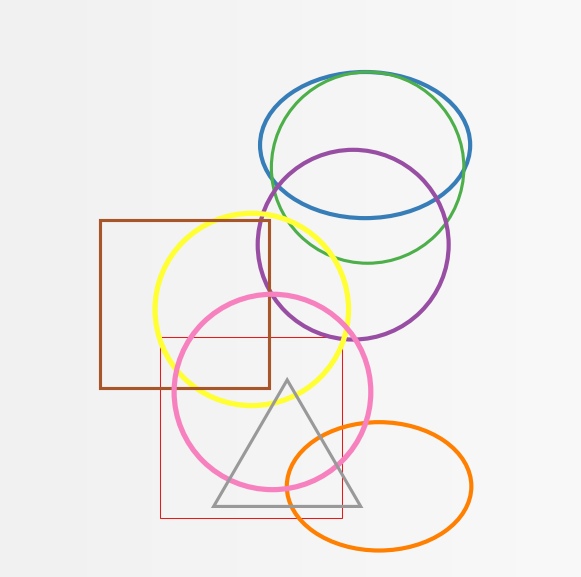[{"shape": "square", "thickness": 0.5, "radius": 0.78, "center": [0.432, 0.258]}, {"shape": "oval", "thickness": 2, "radius": 0.9, "center": [0.628, 0.748]}, {"shape": "circle", "thickness": 1.5, "radius": 0.83, "center": [0.632, 0.709]}, {"shape": "circle", "thickness": 2, "radius": 0.82, "center": [0.608, 0.575]}, {"shape": "oval", "thickness": 2, "radius": 0.79, "center": [0.652, 0.157]}, {"shape": "circle", "thickness": 2.5, "radius": 0.83, "center": [0.433, 0.463]}, {"shape": "square", "thickness": 1.5, "radius": 0.73, "center": [0.318, 0.473]}, {"shape": "circle", "thickness": 2.5, "radius": 0.85, "center": [0.469, 0.32]}, {"shape": "triangle", "thickness": 1.5, "radius": 0.73, "center": [0.494, 0.195]}]